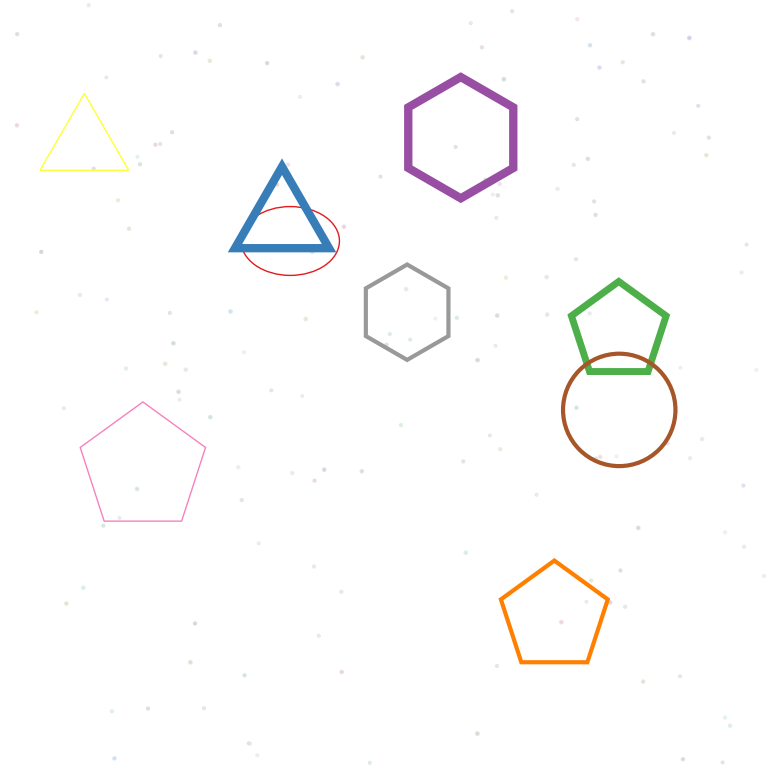[{"shape": "oval", "thickness": 0.5, "radius": 0.32, "center": [0.377, 0.687]}, {"shape": "triangle", "thickness": 3, "radius": 0.35, "center": [0.366, 0.713]}, {"shape": "pentagon", "thickness": 2.5, "radius": 0.32, "center": [0.804, 0.57]}, {"shape": "hexagon", "thickness": 3, "radius": 0.39, "center": [0.598, 0.821]}, {"shape": "pentagon", "thickness": 1.5, "radius": 0.36, "center": [0.72, 0.199]}, {"shape": "triangle", "thickness": 0.5, "radius": 0.33, "center": [0.11, 0.812]}, {"shape": "circle", "thickness": 1.5, "radius": 0.36, "center": [0.804, 0.468]}, {"shape": "pentagon", "thickness": 0.5, "radius": 0.43, "center": [0.186, 0.392]}, {"shape": "hexagon", "thickness": 1.5, "radius": 0.31, "center": [0.529, 0.595]}]